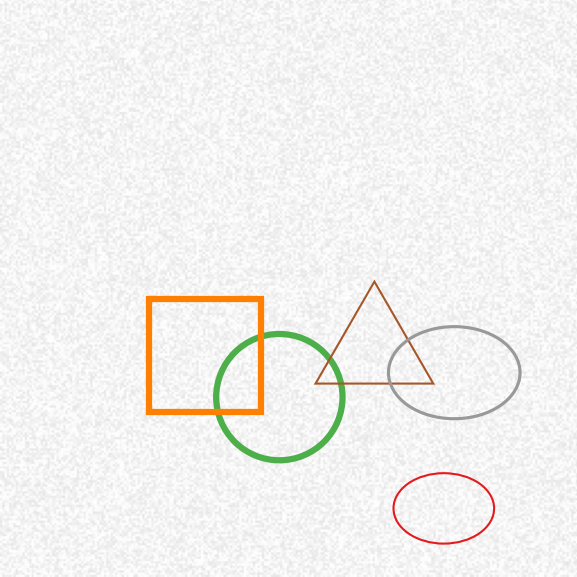[{"shape": "oval", "thickness": 1, "radius": 0.44, "center": [0.769, 0.119]}, {"shape": "circle", "thickness": 3, "radius": 0.55, "center": [0.484, 0.311]}, {"shape": "square", "thickness": 3, "radius": 0.49, "center": [0.354, 0.384]}, {"shape": "triangle", "thickness": 1, "radius": 0.59, "center": [0.648, 0.394]}, {"shape": "oval", "thickness": 1.5, "radius": 0.57, "center": [0.787, 0.354]}]